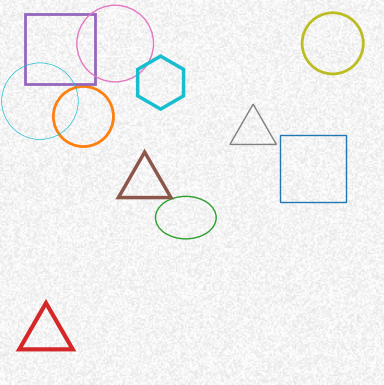[{"shape": "square", "thickness": 1, "radius": 0.43, "center": [0.812, 0.562]}, {"shape": "circle", "thickness": 2, "radius": 0.39, "center": [0.217, 0.697]}, {"shape": "oval", "thickness": 1, "radius": 0.39, "center": [0.483, 0.435]}, {"shape": "triangle", "thickness": 3, "radius": 0.4, "center": [0.119, 0.133]}, {"shape": "square", "thickness": 2, "radius": 0.46, "center": [0.156, 0.872]}, {"shape": "triangle", "thickness": 2.5, "radius": 0.39, "center": [0.376, 0.526]}, {"shape": "circle", "thickness": 1, "radius": 0.5, "center": [0.299, 0.887]}, {"shape": "triangle", "thickness": 1, "radius": 0.35, "center": [0.658, 0.66]}, {"shape": "circle", "thickness": 2, "radius": 0.4, "center": [0.864, 0.887]}, {"shape": "circle", "thickness": 0.5, "radius": 0.5, "center": [0.104, 0.737]}, {"shape": "hexagon", "thickness": 2.5, "radius": 0.34, "center": [0.417, 0.785]}]